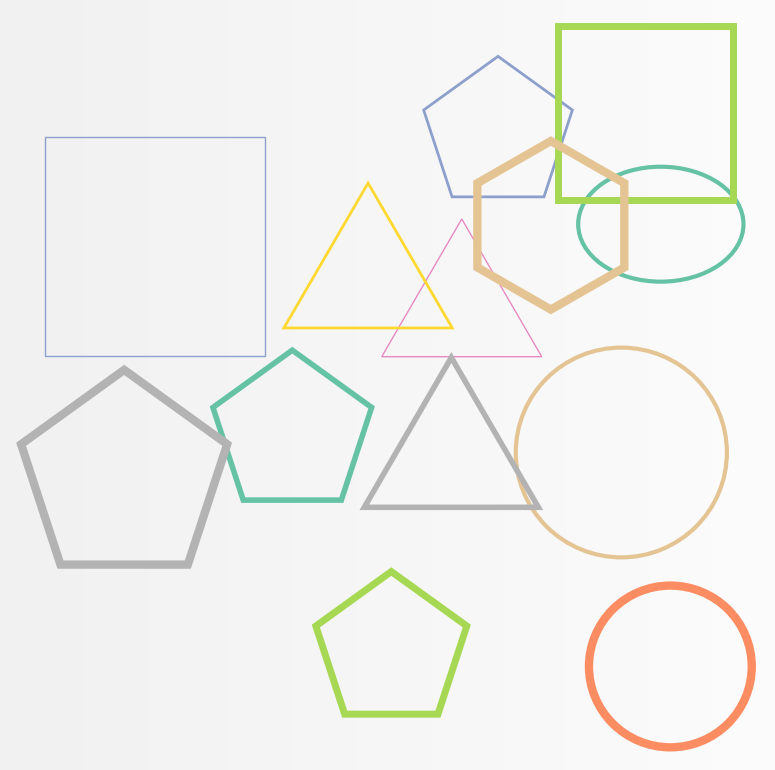[{"shape": "oval", "thickness": 1.5, "radius": 0.53, "center": [0.853, 0.709]}, {"shape": "pentagon", "thickness": 2, "radius": 0.54, "center": [0.377, 0.438]}, {"shape": "circle", "thickness": 3, "radius": 0.53, "center": [0.865, 0.134]}, {"shape": "square", "thickness": 0.5, "radius": 0.71, "center": [0.2, 0.68]}, {"shape": "pentagon", "thickness": 1, "radius": 0.5, "center": [0.643, 0.826]}, {"shape": "triangle", "thickness": 0.5, "radius": 0.6, "center": [0.596, 0.596]}, {"shape": "pentagon", "thickness": 2.5, "radius": 0.51, "center": [0.505, 0.155]}, {"shape": "square", "thickness": 2.5, "radius": 0.57, "center": [0.833, 0.854]}, {"shape": "triangle", "thickness": 1, "radius": 0.63, "center": [0.475, 0.637]}, {"shape": "circle", "thickness": 1.5, "radius": 0.68, "center": [0.802, 0.412]}, {"shape": "hexagon", "thickness": 3, "radius": 0.55, "center": [0.711, 0.707]}, {"shape": "pentagon", "thickness": 3, "radius": 0.7, "center": [0.16, 0.38]}, {"shape": "triangle", "thickness": 2, "radius": 0.65, "center": [0.582, 0.406]}]